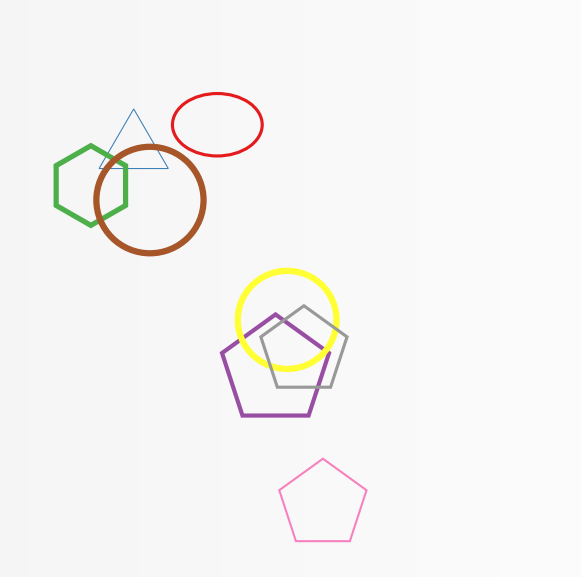[{"shape": "oval", "thickness": 1.5, "radius": 0.39, "center": [0.374, 0.783]}, {"shape": "triangle", "thickness": 0.5, "radius": 0.34, "center": [0.23, 0.742]}, {"shape": "hexagon", "thickness": 2.5, "radius": 0.34, "center": [0.156, 0.678]}, {"shape": "pentagon", "thickness": 2, "radius": 0.48, "center": [0.474, 0.358]}, {"shape": "circle", "thickness": 3, "radius": 0.42, "center": [0.494, 0.445]}, {"shape": "circle", "thickness": 3, "radius": 0.46, "center": [0.258, 0.653]}, {"shape": "pentagon", "thickness": 1, "radius": 0.39, "center": [0.556, 0.126]}, {"shape": "pentagon", "thickness": 1.5, "radius": 0.39, "center": [0.523, 0.392]}]